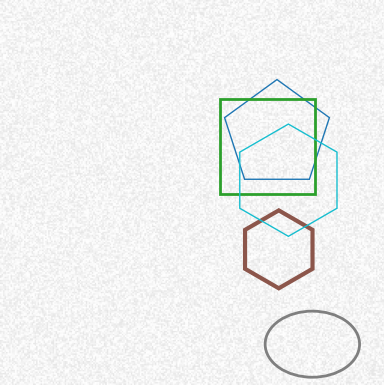[{"shape": "pentagon", "thickness": 1, "radius": 0.72, "center": [0.719, 0.65]}, {"shape": "square", "thickness": 2, "radius": 0.61, "center": [0.695, 0.62]}, {"shape": "hexagon", "thickness": 3, "radius": 0.51, "center": [0.724, 0.352]}, {"shape": "oval", "thickness": 2, "radius": 0.61, "center": [0.811, 0.106]}, {"shape": "hexagon", "thickness": 1, "radius": 0.73, "center": [0.749, 0.532]}]